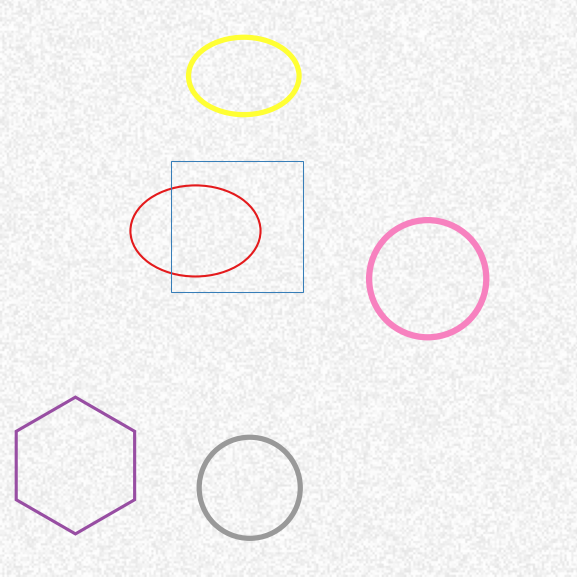[{"shape": "oval", "thickness": 1, "radius": 0.56, "center": [0.338, 0.599]}, {"shape": "square", "thickness": 0.5, "radius": 0.57, "center": [0.41, 0.607]}, {"shape": "hexagon", "thickness": 1.5, "radius": 0.59, "center": [0.131, 0.193]}, {"shape": "oval", "thickness": 2.5, "radius": 0.48, "center": [0.422, 0.868]}, {"shape": "circle", "thickness": 3, "radius": 0.51, "center": [0.741, 0.517]}, {"shape": "circle", "thickness": 2.5, "radius": 0.44, "center": [0.432, 0.154]}]